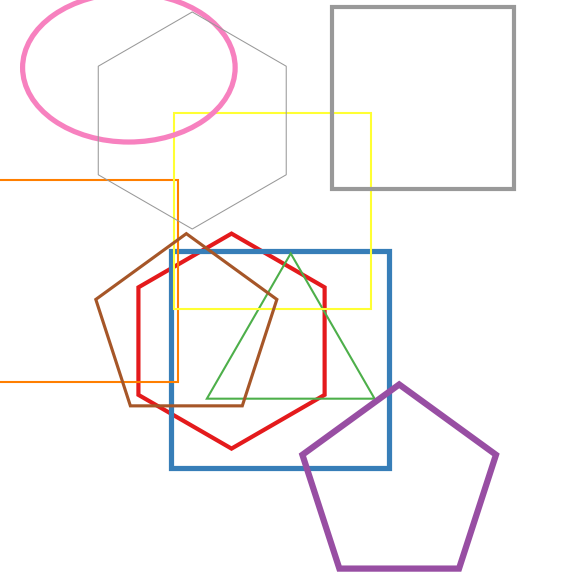[{"shape": "hexagon", "thickness": 2, "radius": 0.93, "center": [0.401, 0.408]}, {"shape": "square", "thickness": 2.5, "radius": 0.94, "center": [0.485, 0.377]}, {"shape": "triangle", "thickness": 1, "radius": 0.84, "center": [0.503, 0.393]}, {"shape": "pentagon", "thickness": 3, "radius": 0.88, "center": [0.691, 0.157]}, {"shape": "square", "thickness": 1, "radius": 0.87, "center": [0.134, 0.512]}, {"shape": "square", "thickness": 1, "radius": 0.85, "center": [0.472, 0.634]}, {"shape": "pentagon", "thickness": 1.5, "radius": 0.82, "center": [0.323, 0.43]}, {"shape": "oval", "thickness": 2.5, "radius": 0.92, "center": [0.223, 0.882]}, {"shape": "hexagon", "thickness": 0.5, "radius": 0.94, "center": [0.333, 0.791]}, {"shape": "square", "thickness": 2, "radius": 0.79, "center": [0.733, 0.83]}]